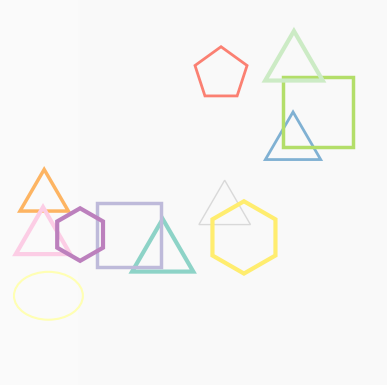[{"shape": "triangle", "thickness": 3, "radius": 0.46, "center": [0.42, 0.34]}, {"shape": "oval", "thickness": 1.5, "radius": 0.44, "center": [0.125, 0.232]}, {"shape": "square", "thickness": 2.5, "radius": 0.41, "center": [0.333, 0.39]}, {"shape": "pentagon", "thickness": 2, "radius": 0.35, "center": [0.57, 0.808]}, {"shape": "triangle", "thickness": 2, "radius": 0.41, "center": [0.756, 0.627]}, {"shape": "triangle", "thickness": 2.5, "radius": 0.36, "center": [0.114, 0.488]}, {"shape": "square", "thickness": 2.5, "radius": 0.45, "center": [0.821, 0.71]}, {"shape": "triangle", "thickness": 3, "radius": 0.41, "center": [0.111, 0.381]}, {"shape": "triangle", "thickness": 1, "radius": 0.38, "center": [0.58, 0.455]}, {"shape": "hexagon", "thickness": 3, "radius": 0.34, "center": [0.207, 0.391]}, {"shape": "triangle", "thickness": 3, "radius": 0.43, "center": [0.759, 0.834]}, {"shape": "hexagon", "thickness": 3, "radius": 0.47, "center": [0.63, 0.383]}]